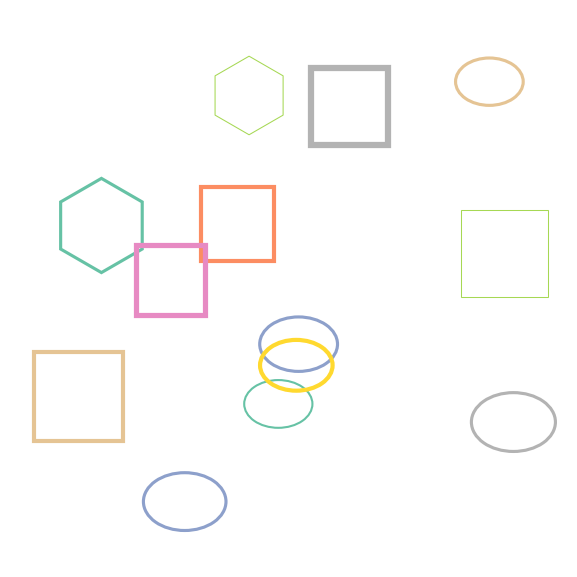[{"shape": "oval", "thickness": 1, "radius": 0.3, "center": [0.482, 0.3]}, {"shape": "hexagon", "thickness": 1.5, "radius": 0.41, "center": [0.176, 0.609]}, {"shape": "square", "thickness": 2, "radius": 0.32, "center": [0.411, 0.611]}, {"shape": "oval", "thickness": 1.5, "radius": 0.36, "center": [0.32, 0.131]}, {"shape": "oval", "thickness": 1.5, "radius": 0.34, "center": [0.517, 0.403]}, {"shape": "square", "thickness": 2.5, "radius": 0.3, "center": [0.295, 0.514]}, {"shape": "square", "thickness": 0.5, "radius": 0.37, "center": [0.873, 0.56]}, {"shape": "hexagon", "thickness": 0.5, "radius": 0.34, "center": [0.431, 0.834]}, {"shape": "oval", "thickness": 2, "radius": 0.31, "center": [0.513, 0.367]}, {"shape": "square", "thickness": 2, "radius": 0.39, "center": [0.136, 0.313]}, {"shape": "oval", "thickness": 1.5, "radius": 0.29, "center": [0.847, 0.858]}, {"shape": "square", "thickness": 3, "radius": 0.33, "center": [0.605, 0.814]}, {"shape": "oval", "thickness": 1.5, "radius": 0.36, "center": [0.889, 0.268]}]